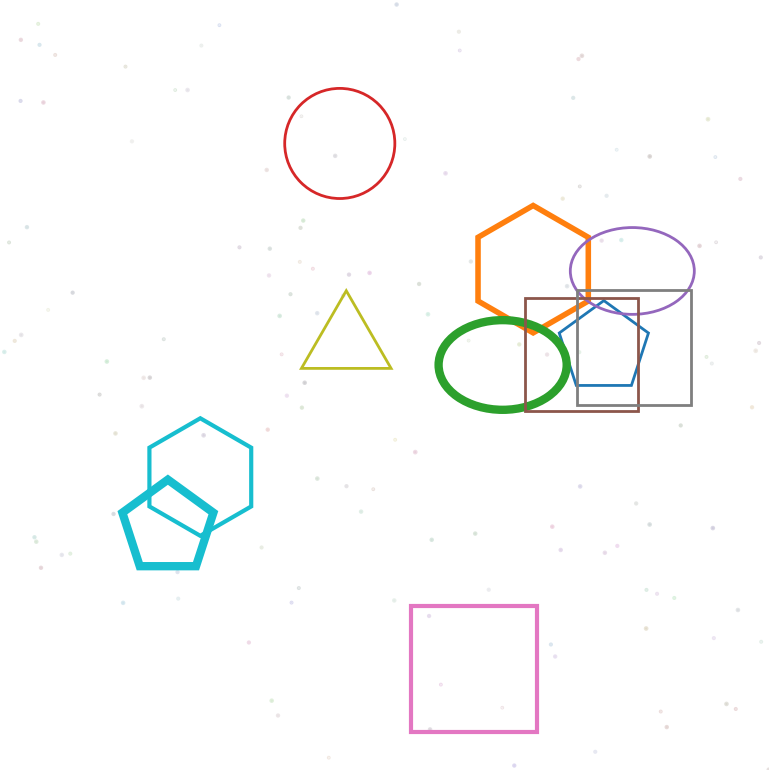[{"shape": "pentagon", "thickness": 1, "radius": 0.3, "center": [0.784, 0.549]}, {"shape": "hexagon", "thickness": 2, "radius": 0.41, "center": [0.692, 0.65]}, {"shape": "oval", "thickness": 3, "radius": 0.42, "center": [0.653, 0.526]}, {"shape": "circle", "thickness": 1, "radius": 0.36, "center": [0.441, 0.814]}, {"shape": "oval", "thickness": 1, "radius": 0.4, "center": [0.821, 0.648]}, {"shape": "square", "thickness": 1, "radius": 0.37, "center": [0.755, 0.539]}, {"shape": "square", "thickness": 1.5, "radius": 0.41, "center": [0.615, 0.131]}, {"shape": "square", "thickness": 1, "radius": 0.37, "center": [0.823, 0.549]}, {"shape": "triangle", "thickness": 1, "radius": 0.34, "center": [0.45, 0.555]}, {"shape": "pentagon", "thickness": 3, "radius": 0.31, "center": [0.218, 0.315]}, {"shape": "hexagon", "thickness": 1.5, "radius": 0.38, "center": [0.26, 0.38]}]